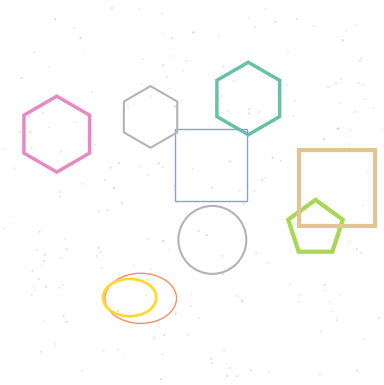[{"shape": "hexagon", "thickness": 2.5, "radius": 0.47, "center": [0.645, 0.744]}, {"shape": "oval", "thickness": 1, "radius": 0.47, "center": [0.366, 0.225]}, {"shape": "square", "thickness": 1, "radius": 0.47, "center": [0.547, 0.571]}, {"shape": "hexagon", "thickness": 2.5, "radius": 0.49, "center": [0.147, 0.652]}, {"shape": "pentagon", "thickness": 3, "radius": 0.37, "center": [0.819, 0.407]}, {"shape": "oval", "thickness": 2, "radius": 0.35, "center": [0.337, 0.227]}, {"shape": "square", "thickness": 3, "radius": 0.49, "center": [0.876, 0.512]}, {"shape": "hexagon", "thickness": 1.5, "radius": 0.4, "center": [0.391, 0.696]}, {"shape": "circle", "thickness": 1.5, "radius": 0.44, "center": [0.552, 0.377]}]